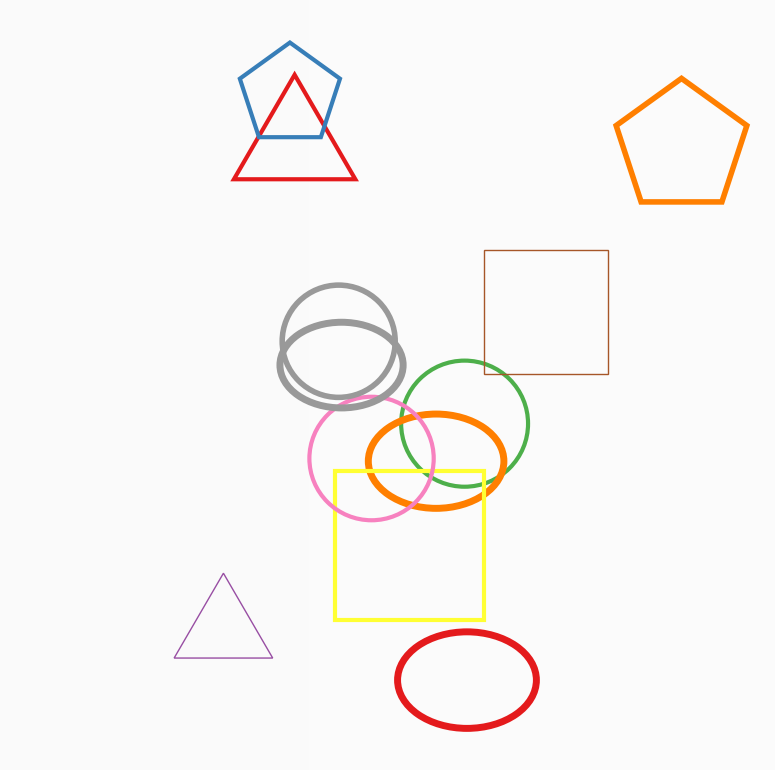[{"shape": "oval", "thickness": 2.5, "radius": 0.45, "center": [0.603, 0.117]}, {"shape": "triangle", "thickness": 1.5, "radius": 0.45, "center": [0.38, 0.812]}, {"shape": "pentagon", "thickness": 1.5, "radius": 0.34, "center": [0.374, 0.877]}, {"shape": "circle", "thickness": 1.5, "radius": 0.41, "center": [0.599, 0.45]}, {"shape": "triangle", "thickness": 0.5, "radius": 0.37, "center": [0.288, 0.182]}, {"shape": "oval", "thickness": 2.5, "radius": 0.44, "center": [0.563, 0.401]}, {"shape": "pentagon", "thickness": 2, "radius": 0.44, "center": [0.879, 0.81]}, {"shape": "square", "thickness": 1.5, "radius": 0.48, "center": [0.528, 0.291]}, {"shape": "square", "thickness": 0.5, "radius": 0.4, "center": [0.704, 0.595]}, {"shape": "circle", "thickness": 1.5, "radius": 0.4, "center": [0.479, 0.405]}, {"shape": "oval", "thickness": 2.5, "radius": 0.4, "center": [0.441, 0.526]}, {"shape": "circle", "thickness": 2, "radius": 0.36, "center": [0.437, 0.557]}]